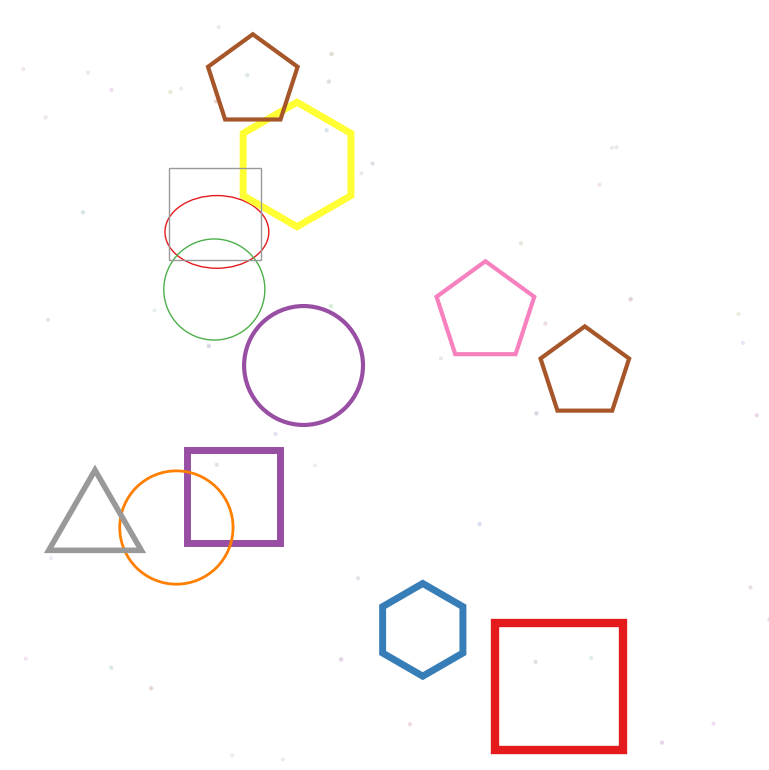[{"shape": "square", "thickness": 3, "radius": 0.41, "center": [0.726, 0.108]}, {"shape": "oval", "thickness": 0.5, "radius": 0.34, "center": [0.282, 0.699]}, {"shape": "hexagon", "thickness": 2.5, "radius": 0.3, "center": [0.549, 0.182]}, {"shape": "circle", "thickness": 0.5, "radius": 0.33, "center": [0.278, 0.624]}, {"shape": "circle", "thickness": 1.5, "radius": 0.39, "center": [0.394, 0.525]}, {"shape": "square", "thickness": 2.5, "radius": 0.3, "center": [0.303, 0.356]}, {"shape": "circle", "thickness": 1, "radius": 0.37, "center": [0.229, 0.315]}, {"shape": "hexagon", "thickness": 2.5, "radius": 0.4, "center": [0.386, 0.786]}, {"shape": "pentagon", "thickness": 1.5, "radius": 0.3, "center": [0.76, 0.516]}, {"shape": "pentagon", "thickness": 1.5, "radius": 0.31, "center": [0.328, 0.894]}, {"shape": "pentagon", "thickness": 1.5, "radius": 0.33, "center": [0.63, 0.594]}, {"shape": "triangle", "thickness": 2, "radius": 0.35, "center": [0.123, 0.32]}, {"shape": "square", "thickness": 0.5, "radius": 0.3, "center": [0.279, 0.722]}]